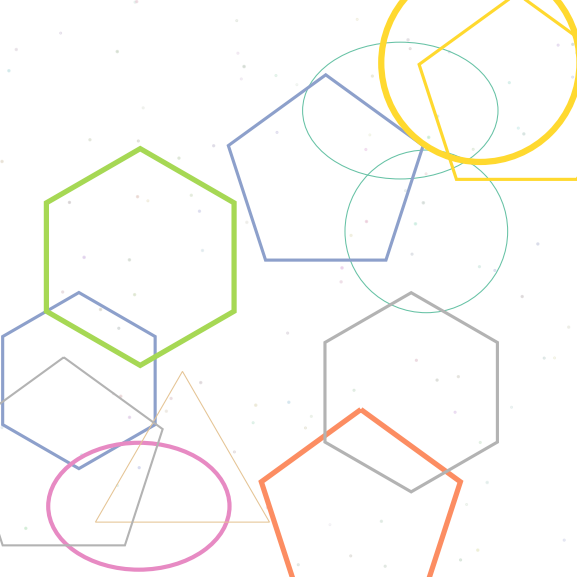[{"shape": "oval", "thickness": 0.5, "radius": 0.85, "center": [0.693, 0.808]}, {"shape": "circle", "thickness": 0.5, "radius": 0.7, "center": [0.738, 0.599]}, {"shape": "pentagon", "thickness": 2.5, "radius": 0.91, "center": [0.625, 0.109]}, {"shape": "pentagon", "thickness": 1.5, "radius": 0.89, "center": [0.564, 0.692]}, {"shape": "hexagon", "thickness": 1.5, "radius": 0.76, "center": [0.137, 0.34]}, {"shape": "oval", "thickness": 2, "radius": 0.78, "center": [0.24, 0.123]}, {"shape": "hexagon", "thickness": 2.5, "radius": 0.94, "center": [0.243, 0.554]}, {"shape": "circle", "thickness": 3, "radius": 0.86, "center": [0.832, 0.89]}, {"shape": "pentagon", "thickness": 1.5, "radius": 0.89, "center": [0.895, 0.833]}, {"shape": "triangle", "thickness": 0.5, "radius": 0.87, "center": [0.316, 0.182]}, {"shape": "hexagon", "thickness": 1.5, "radius": 0.86, "center": [0.712, 0.32]}, {"shape": "pentagon", "thickness": 1, "radius": 0.9, "center": [0.11, 0.2]}]